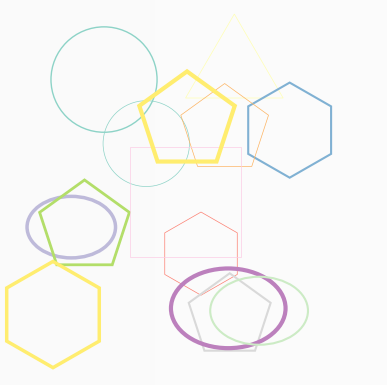[{"shape": "circle", "thickness": 1, "radius": 0.68, "center": [0.268, 0.793]}, {"shape": "circle", "thickness": 0.5, "radius": 0.56, "center": [0.377, 0.627]}, {"shape": "triangle", "thickness": 0.5, "radius": 0.73, "center": [0.605, 0.818]}, {"shape": "oval", "thickness": 2.5, "radius": 0.57, "center": [0.184, 0.41]}, {"shape": "hexagon", "thickness": 0.5, "radius": 0.54, "center": [0.519, 0.341]}, {"shape": "hexagon", "thickness": 1.5, "radius": 0.62, "center": [0.747, 0.662]}, {"shape": "pentagon", "thickness": 0.5, "radius": 0.59, "center": [0.58, 0.664]}, {"shape": "pentagon", "thickness": 2, "radius": 0.61, "center": [0.218, 0.411]}, {"shape": "square", "thickness": 0.5, "radius": 0.72, "center": [0.479, 0.475]}, {"shape": "pentagon", "thickness": 1.5, "radius": 0.56, "center": [0.593, 0.179]}, {"shape": "oval", "thickness": 3, "radius": 0.74, "center": [0.589, 0.199]}, {"shape": "oval", "thickness": 1.5, "radius": 0.63, "center": [0.669, 0.193]}, {"shape": "pentagon", "thickness": 3, "radius": 0.65, "center": [0.483, 0.685]}, {"shape": "hexagon", "thickness": 2.5, "radius": 0.69, "center": [0.137, 0.183]}]